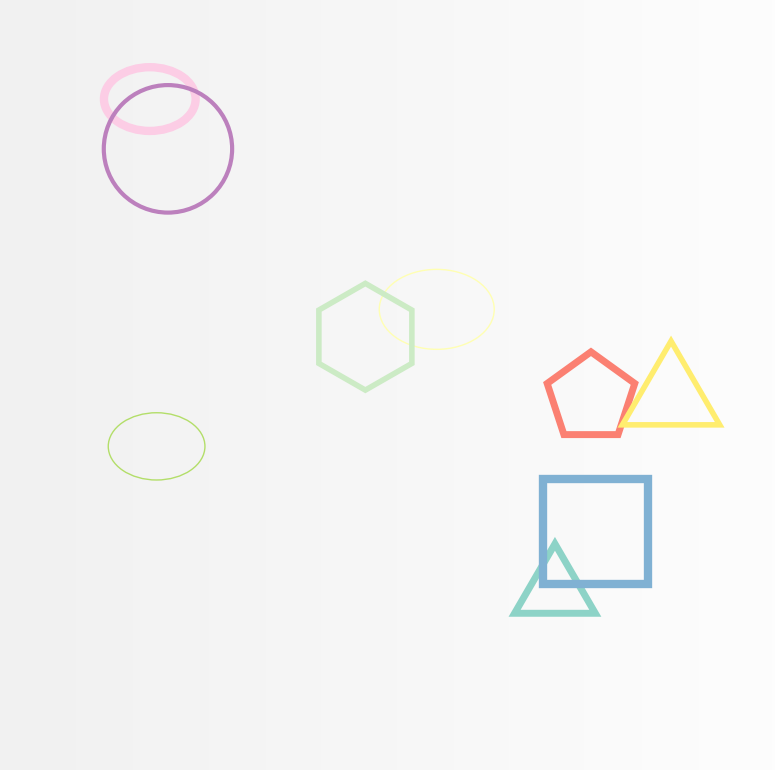[{"shape": "triangle", "thickness": 2.5, "radius": 0.3, "center": [0.716, 0.234]}, {"shape": "oval", "thickness": 0.5, "radius": 0.37, "center": [0.564, 0.598]}, {"shape": "pentagon", "thickness": 2.5, "radius": 0.3, "center": [0.763, 0.484]}, {"shape": "square", "thickness": 3, "radius": 0.34, "center": [0.768, 0.31]}, {"shape": "oval", "thickness": 0.5, "radius": 0.31, "center": [0.202, 0.42]}, {"shape": "oval", "thickness": 3, "radius": 0.3, "center": [0.193, 0.871]}, {"shape": "circle", "thickness": 1.5, "radius": 0.41, "center": [0.217, 0.807]}, {"shape": "hexagon", "thickness": 2, "radius": 0.35, "center": [0.471, 0.563]}, {"shape": "triangle", "thickness": 2, "radius": 0.36, "center": [0.866, 0.485]}]